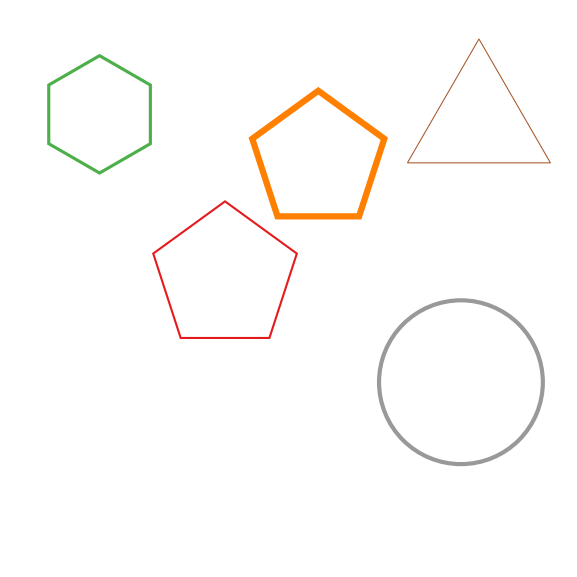[{"shape": "pentagon", "thickness": 1, "radius": 0.65, "center": [0.39, 0.52]}, {"shape": "hexagon", "thickness": 1.5, "radius": 0.51, "center": [0.172, 0.801]}, {"shape": "pentagon", "thickness": 3, "radius": 0.6, "center": [0.551, 0.722]}, {"shape": "triangle", "thickness": 0.5, "radius": 0.71, "center": [0.829, 0.789]}, {"shape": "circle", "thickness": 2, "radius": 0.71, "center": [0.798, 0.337]}]